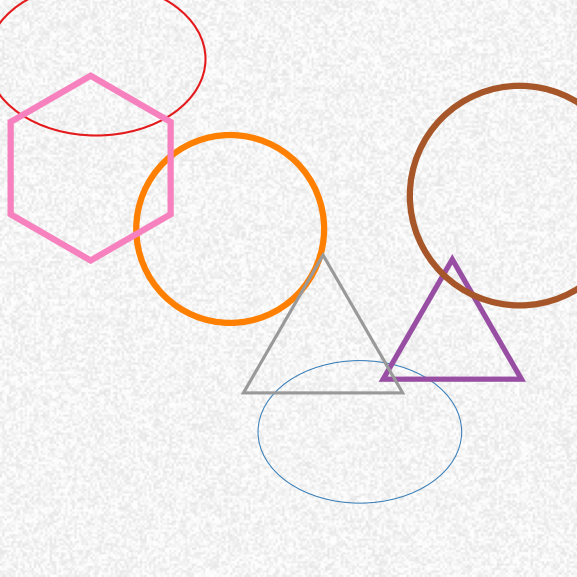[{"shape": "oval", "thickness": 1, "radius": 0.95, "center": [0.167, 0.897]}, {"shape": "oval", "thickness": 0.5, "radius": 0.88, "center": [0.623, 0.251]}, {"shape": "triangle", "thickness": 2.5, "radius": 0.69, "center": [0.783, 0.412]}, {"shape": "circle", "thickness": 3, "radius": 0.81, "center": [0.399, 0.603]}, {"shape": "circle", "thickness": 3, "radius": 0.95, "center": [0.9, 0.66]}, {"shape": "hexagon", "thickness": 3, "radius": 0.8, "center": [0.157, 0.708]}, {"shape": "triangle", "thickness": 1.5, "radius": 0.8, "center": [0.559, 0.398]}]